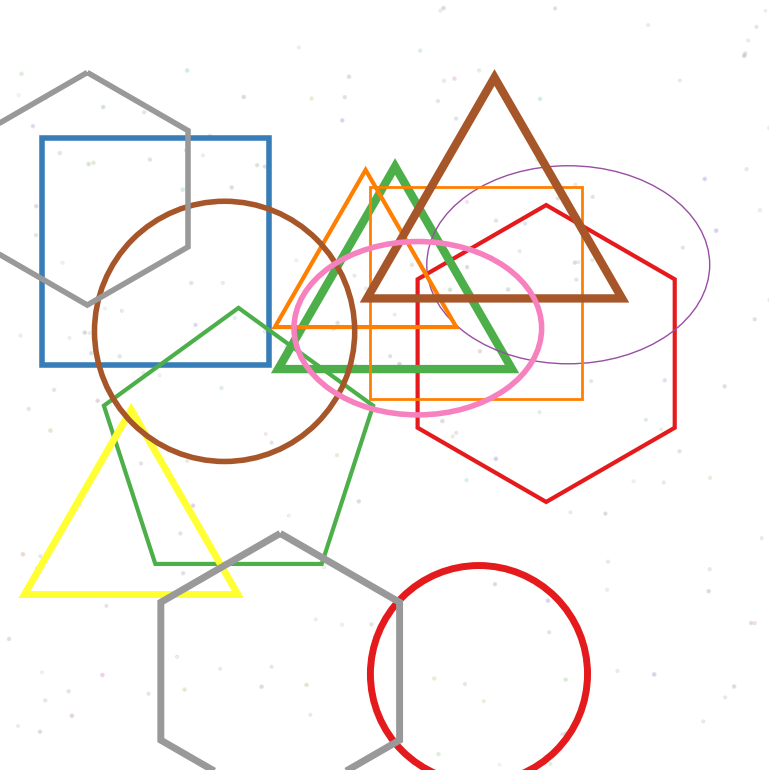[{"shape": "circle", "thickness": 2.5, "radius": 0.7, "center": [0.622, 0.125]}, {"shape": "hexagon", "thickness": 1.5, "radius": 0.96, "center": [0.709, 0.541]}, {"shape": "square", "thickness": 2, "radius": 0.74, "center": [0.202, 0.673]}, {"shape": "pentagon", "thickness": 1.5, "radius": 0.92, "center": [0.31, 0.416]}, {"shape": "triangle", "thickness": 3, "radius": 0.88, "center": [0.513, 0.608]}, {"shape": "oval", "thickness": 0.5, "radius": 0.92, "center": [0.738, 0.656]}, {"shape": "square", "thickness": 1, "radius": 0.69, "center": [0.618, 0.619]}, {"shape": "triangle", "thickness": 1.5, "radius": 0.68, "center": [0.475, 0.643]}, {"shape": "triangle", "thickness": 2.5, "radius": 0.8, "center": [0.17, 0.308]}, {"shape": "triangle", "thickness": 3, "radius": 0.96, "center": [0.642, 0.708]}, {"shape": "circle", "thickness": 2, "radius": 0.84, "center": [0.292, 0.57]}, {"shape": "oval", "thickness": 2, "radius": 0.8, "center": [0.543, 0.574]}, {"shape": "hexagon", "thickness": 2, "radius": 0.76, "center": [0.113, 0.755]}, {"shape": "hexagon", "thickness": 2.5, "radius": 0.9, "center": [0.364, 0.128]}]